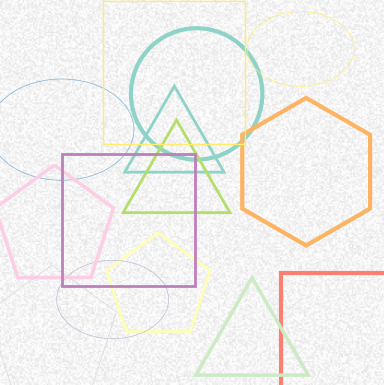[{"shape": "triangle", "thickness": 2, "radius": 0.74, "center": [0.453, 0.627]}, {"shape": "circle", "thickness": 3, "radius": 0.85, "center": [0.511, 0.756]}, {"shape": "pentagon", "thickness": 2, "radius": 0.71, "center": [0.411, 0.254]}, {"shape": "oval", "thickness": 0.5, "radius": 0.73, "center": [0.293, 0.222]}, {"shape": "square", "thickness": 3, "radius": 0.82, "center": [0.895, 0.126]}, {"shape": "oval", "thickness": 0.5, "radius": 0.94, "center": [0.16, 0.663]}, {"shape": "hexagon", "thickness": 3, "radius": 0.96, "center": [0.795, 0.554]}, {"shape": "triangle", "thickness": 2, "radius": 0.8, "center": [0.459, 0.528]}, {"shape": "pentagon", "thickness": 2.5, "radius": 0.81, "center": [0.141, 0.41]}, {"shape": "pentagon", "thickness": 0.5, "radius": 0.88, "center": [0.135, 0.135]}, {"shape": "square", "thickness": 2, "radius": 0.86, "center": [0.334, 0.429]}, {"shape": "triangle", "thickness": 2.5, "radius": 0.84, "center": [0.655, 0.11]}, {"shape": "square", "thickness": 1, "radius": 0.92, "center": [0.453, 0.812]}, {"shape": "oval", "thickness": 0.5, "radius": 0.69, "center": [0.781, 0.873]}]